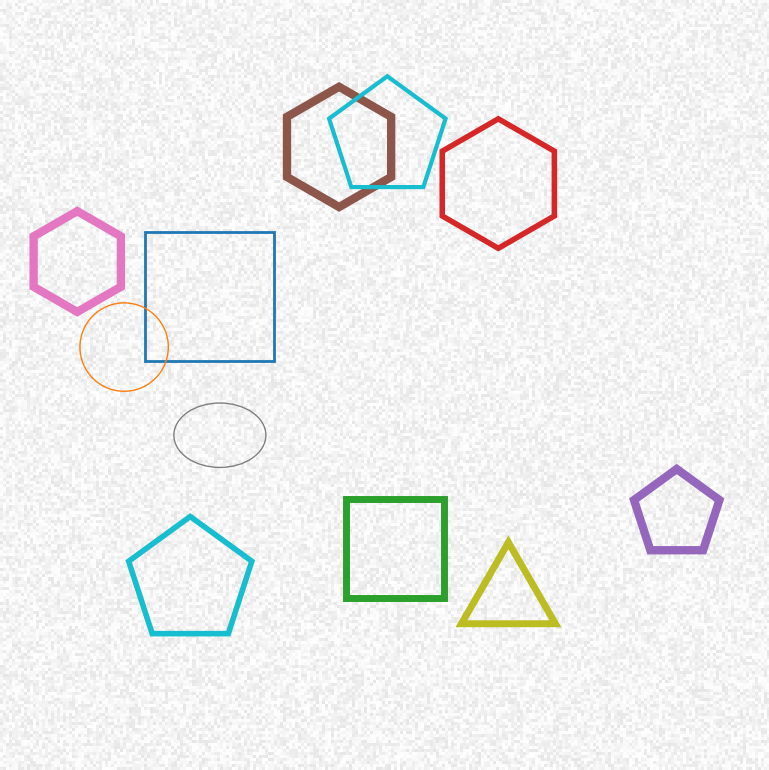[{"shape": "square", "thickness": 1, "radius": 0.42, "center": [0.272, 0.615]}, {"shape": "circle", "thickness": 0.5, "radius": 0.29, "center": [0.161, 0.549]}, {"shape": "square", "thickness": 2.5, "radius": 0.32, "center": [0.513, 0.288]}, {"shape": "hexagon", "thickness": 2, "radius": 0.42, "center": [0.647, 0.762]}, {"shape": "pentagon", "thickness": 3, "radius": 0.29, "center": [0.879, 0.333]}, {"shape": "hexagon", "thickness": 3, "radius": 0.39, "center": [0.44, 0.809]}, {"shape": "hexagon", "thickness": 3, "radius": 0.33, "center": [0.1, 0.66]}, {"shape": "oval", "thickness": 0.5, "radius": 0.3, "center": [0.286, 0.435]}, {"shape": "triangle", "thickness": 2.5, "radius": 0.35, "center": [0.66, 0.225]}, {"shape": "pentagon", "thickness": 1.5, "radius": 0.4, "center": [0.503, 0.821]}, {"shape": "pentagon", "thickness": 2, "radius": 0.42, "center": [0.247, 0.245]}]